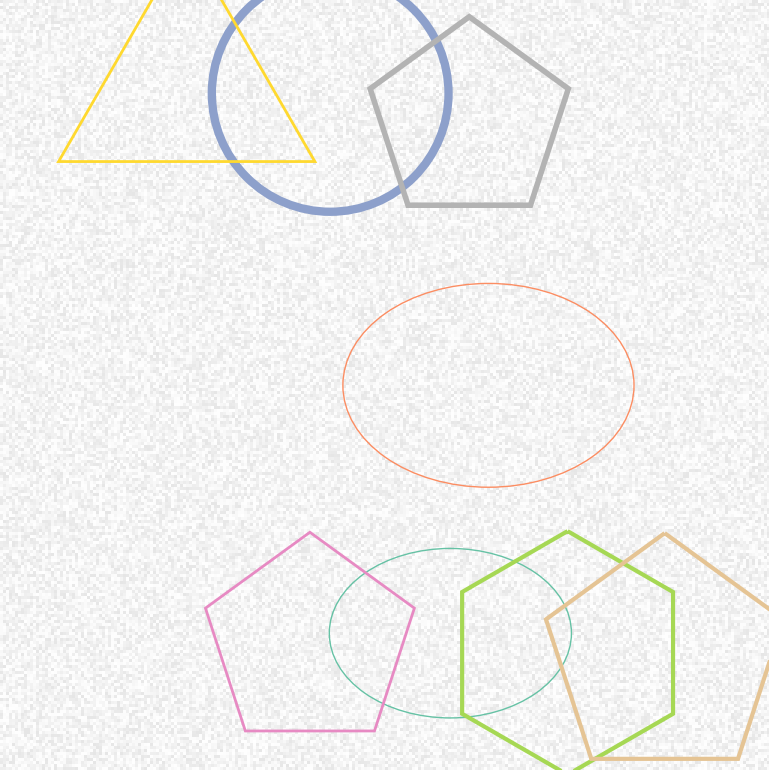[{"shape": "oval", "thickness": 0.5, "radius": 0.79, "center": [0.585, 0.178]}, {"shape": "oval", "thickness": 0.5, "radius": 0.95, "center": [0.634, 0.5]}, {"shape": "circle", "thickness": 3, "radius": 0.77, "center": [0.429, 0.879]}, {"shape": "pentagon", "thickness": 1, "radius": 0.71, "center": [0.402, 0.166]}, {"shape": "hexagon", "thickness": 1.5, "radius": 0.79, "center": [0.737, 0.152]}, {"shape": "triangle", "thickness": 1, "radius": 0.96, "center": [0.242, 0.886]}, {"shape": "pentagon", "thickness": 1.5, "radius": 0.81, "center": [0.863, 0.146]}, {"shape": "pentagon", "thickness": 2, "radius": 0.68, "center": [0.609, 0.843]}]